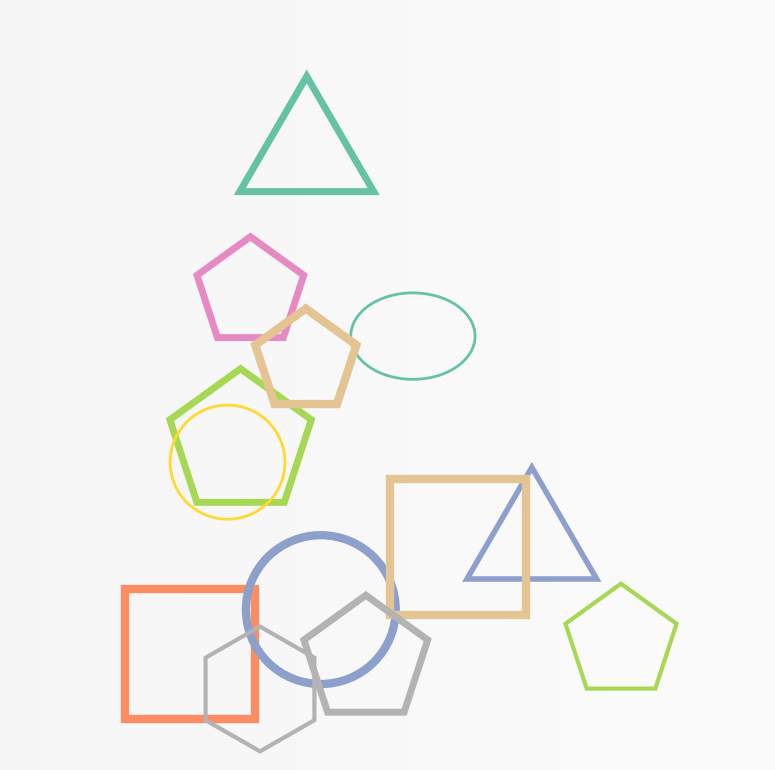[{"shape": "triangle", "thickness": 2.5, "radius": 0.5, "center": [0.396, 0.801]}, {"shape": "oval", "thickness": 1, "radius": 0.4, "center": [0.533, 0.564]}, {"shape": "square", "thickness": 3, "radius": 0.42, "center": [0.245, 0.15]}, {"shape": "triangle", "thickness": 2, "radius": 0.48, "center": [0.686, 0.296]}, {"shape": "circle", "thickness": 3, "radius": 0.48, "center": [0.414, 0.208]}, {"shape": "pentagon", "thickness": 2.5, "radius": 0.36, "center": [0.323, 0.62]}, {"shape": "pentagon", "thickness": 1.5, "radius": 0.38, "center": [0.801, 0.167]}, {"shape": "pentagon", "thickness": 2.5, "radius": 0.48, "center": [0.31, 0.425]}, {"shape": "circle", "thickness": 1, "radius": 0.37, "center": [0.294, 0.4]}, {"shape": "pentagon", "thickness": 3, "radius": 0.34, "center": [0.395, 0.531]}, {"shape": "square", "thickness": 3, "radius": 0.44, "center": [0.591, 0.29]}, {"shape": "pentagon", "thickness": 2.5, "radius": 0.42, "center": [0.472, 0.143]}, {"shape": "hexagon", "thickness": 1.5, "radius": 0.41, "center": [0.335, 0.105]}]